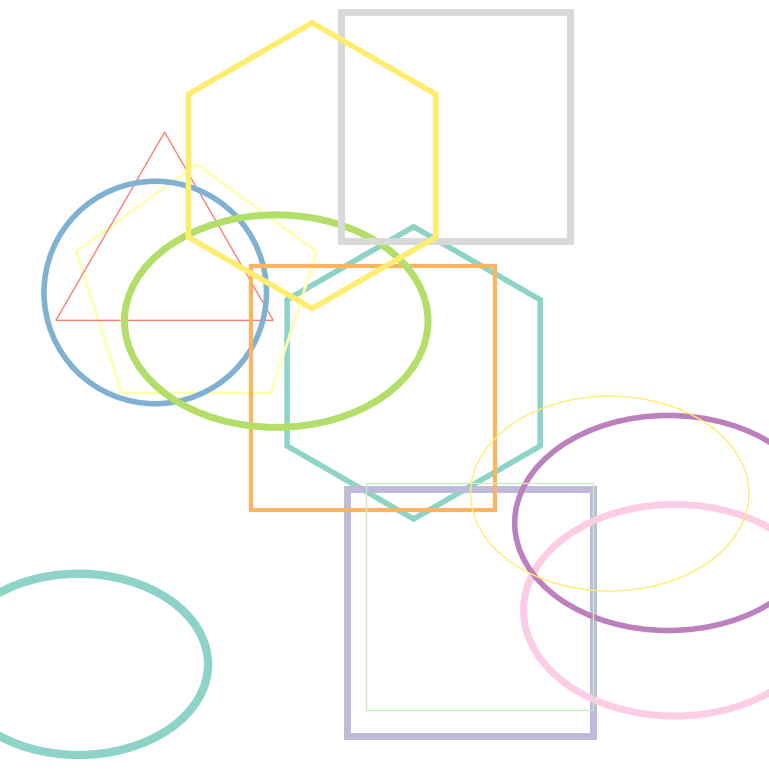[{"shape": "hexagon", "thickness": 2, "radius": 0.95, "center": [0.537, 0.516]}, {"shape": "oval", "thickness": 3, "radius": 0.84, "center": [0.102, 0.137]}, {"shape": "pentagon", "thickness": 1, "radius": 0.82, "center": [0.255, 0.622]}, {"shape": "square", "thickness": 2.5, "radius": 0.8, "center": [0.61, 0.204]}, {"shape": "triangle", "thickness": 0.5, "radius": 0.81, "center": [0.214, 0.665]}, {"shape": "circle", "thickness": 2, "radius": 0.72, "center": [0.202, 0.62]}, {"shape": "square", "thickness": 1.5, "radius": 0.79, "center": [0.485, 0.497]}, {"shape": "oval", "thickness": 2.5, "radius": 0.99, "center": [0.359, 0.583]}, {"shape": "oval", "thickness": 2.5, "radius": 0.98, "center": [0.876, 0.208]}, {"shape": "square", "thickness": 2.5, "radius": 0.74, "center": [0.592, 0.836]}, {"shape": "oval", "thickness": 2, "radius": 1.0, "center": [0.868, 0.321]}, {"shape": "square", "thickness": 0.5, "radius": 0.74, "center": [0.623, 0.225]}, {"shape": "oval", "thickness": 0.5, "radius": 0.9, "center": [0.792, 0.359]}, {"shape": "hexagon", "thickness": 2, "radius": 0.93, "center": [0.405, 0.785]}]